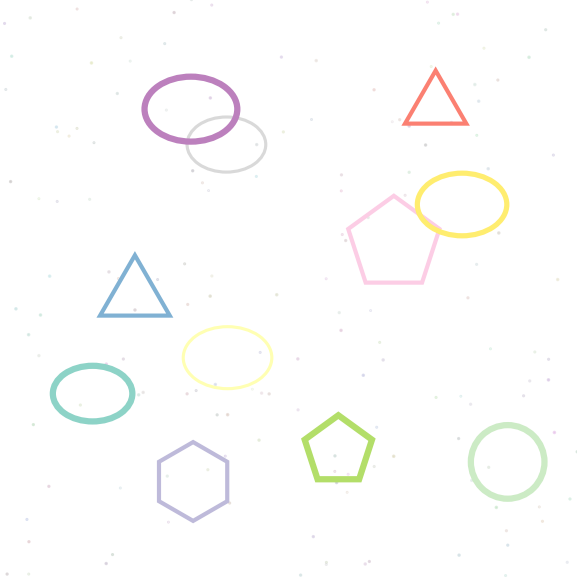[{"shape": "oval", "thickness": 3, "radius": 0.34, "center": [0.16, 0.318]}, {"shape": "oval", "thickness": 1.5, "radius": 0.38, "center": [0.394, 0.38]}, {"shape": "hexagon", "thickness": 2, "radius": 0.34, "center": [0.334, 0.165]}, {"shape": "triangle", "thickness": 2, "radius": 0.31, "center": [0.754, 0.816]}, {"shape": "triangle", "thickness": 2, "radius": 0.35, "center": [0.234, 0.487]}, {"shape": "pentagon", "thickness": 3, "radius": 0.31, "center": [0.586, 0.219]}, {"shape": "pentagon", "thickness": 2, "radius": 0.42, "center": [0.682, 0.577]}, {"shape": "oval", "thickness": 1.5, "radius": 0.34, "center": [0.392, 0.749]}, {"shape": "oval", "thickness": 3, "radius": 0.4, "center": [0.331, 0.81]}, {"shape": "circle", "thickness": 3, "radius": 0.32, "center": [0.879, 0.199]}, {"shape": "oval", "thickness": 2.5, "radius": 0.39, "center": [0.8, 0.645]}]